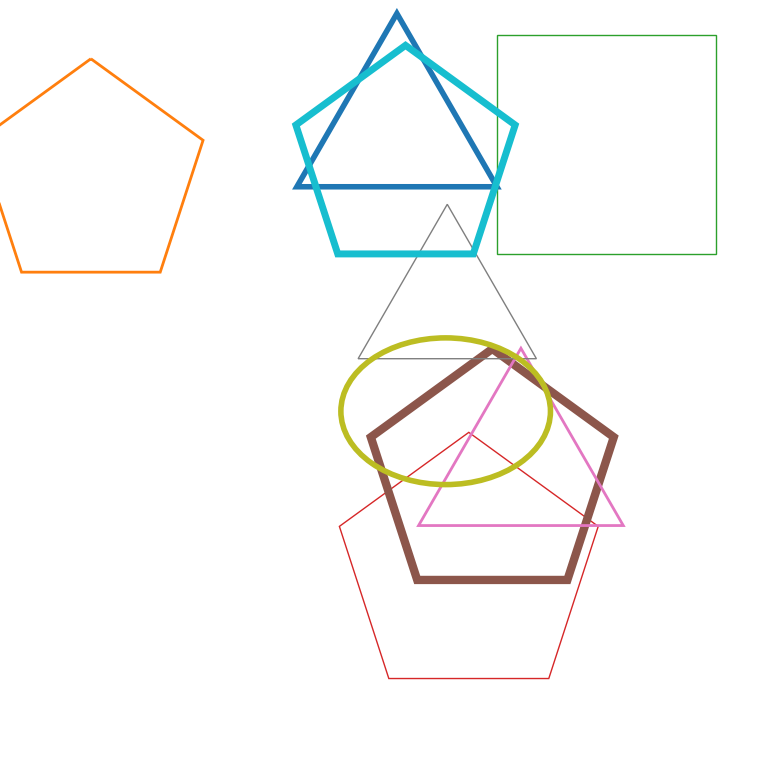[{"shape": "triangle", "thickness": 2, "radius": 0.75, "center": [0.515, 0.832]}, {"shape": "pentagon", "thickness": 1, "radius": 0.77, "center": [0.118, 0.77]}, {"shape": "square", "thickness": 0.5, "radius": 0.71, "center": [0.788, 0.812]}, {"shape": "pentagon", "thickness": 0.5, "radius": 0.88, "center": [0.609, 0.262]}, {"shape": "pentagon", "thickness": 3, "radius": 0.83, "center": [0.639, 0.381]}, {"shape": "triangle", "thickness": 1, "radius": 0.77, "center": [0.677, 0.394]}, {"shape": "triangle", "thickness": 0.5, "radius": 0.67, "center": [0.581, 0.601]}, {"shape": "oval", "thickness": 2, "radius": 0.68, "center": [0.579, 0.466]}, {"shape": "pentagon", "thickness": 2.5, "radius": 0.75, "center": [0.527, 0.791]}]